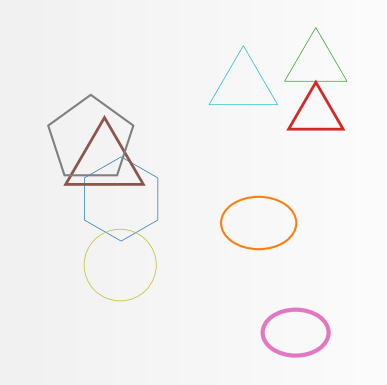[{"shape": "hexagon", "thickness": 0.5, "radius": 0.55, "center": [0.313, 0.483]}, {"shape": "oval", "thickness": 1.5, "radius": 0.49, "center": [0.668, 0.421]}, {"shape": "triangle", "thickness": 0.5, "radius": 0.47, "center": [0.815, 0.835]}, {"shape": "triangle", "thickness": 2, "radius": 0.41, "center": [0.815, 0.705]}, {"shape": "triangle", "thickness": 2, "radius": 0.58, "center": [0.27, 0.579]}, {"shape": "oval", "thickness": 3, "radius": 0.43, "center": [0.763, 0.136]}, {"shape": "pentagon", "thickness": 1.5, "radius": 0.58, "center": [0.234, 0.638]}, {"shape": "circle", "thickness": 0.5, "radius": 0.47, "center": [0.31, 0.312]}, {"shape": "triangle", "thickness": 0.5, "radius": 0.51, "center": [0.628, 0.779]}]